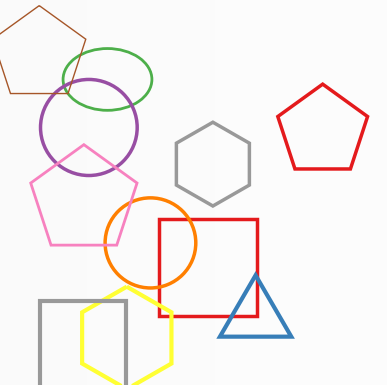[{"shape": "square", "thickness": 2.5, "radius": 0.63, "center": [0.537, 0.305]}, {"shape": "pentagon", "thickness": 2.5, "radius": 0.61, "center": [0.833, 0.66]}, {"shape": "triangle", "thickness": 3, "radius": 0.53, "center": [0.66, 0.179]}, {"shape": "oval", "thickness": 2, "radius": 0.57, "center": [0.277, 0.794]}, {"shape": "circle", "thickness": 2.5, "radius": 0.62, "center": [0.229, 0.669]}, {"shape": "circle", "thickness": 2.5, "radius": 0.59, "center": [0.388, 0.369]}, {"shape": "hexagon", "thickness": 3, "radius": 0.67, "center": [0.327, 0.122]}, {"shape": "pentagon", "thickness": 1, "radius": 0.63, "center": [0.101, 0.859]}, {"shape": "pentagon", "thickness": 2, "radius": 0.72, "center": [0.216, 0.48]}, {"shape": "square", "thickness": 3, "radius": 0.55, "center": [0.213, 0.106]}, {"shape": "hexagon", "thickness": 2.5, "radius": 0.54, "center": [0.549, 0.574]}]